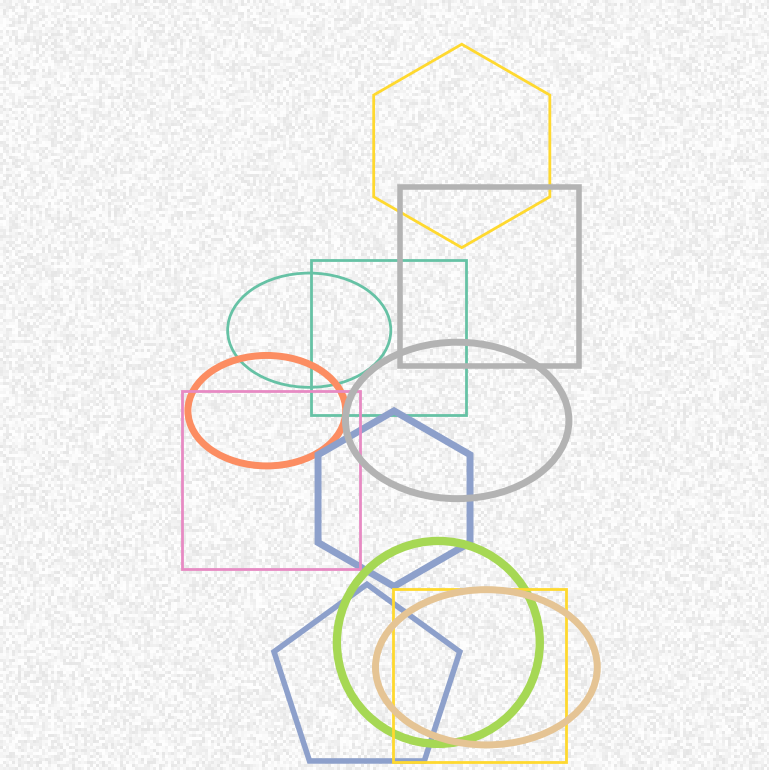[{"shape": "square", "thickness": 1, "radius": 0.5, "center": [0.504, 0.562]}, {"shape": "oval", "thickness": 1, "radius": 0.53, "center": [0.402, 0.571]}, {"shape": "oval", "thickness": 2.5, "radius": 0.51, "center": [0.346, 0.467]}, {"shape": "hexagon", "thickness": 2.5, "radius": 0.57, "center": [0.512, 0.352]}, {"shape": "pentagon", "thickness": 2, "radius": 0.63, "center": [0.477, 0.114]}, {"shape": "square", "thickness": 1, "radius": 0.58, "center": [0.352, 0.377]}, {"shape": "circle", "thickness": 3, "radius": 0.66, "center": [0.569, 0.166]}, {"shape": "square", "thickness": 1, "radius": 0.56, "center": [0.623, 0.122]}, {"shape": "hexagon", "thickness": 1, "radius": 0.66, "center": [0.6, 0.81]}, {"shape": "oval", "thickness": 2.5, "radius": 0.72, "center": [0.632, 0.133]}, {"shape": "oval", "thickness": 2.5, "radius": 0.73, "center": [0.594, 0.454]}, {"shape": "square", "thickness": 2, "radius": 0.58, "center": [0.635, 0.641]}]